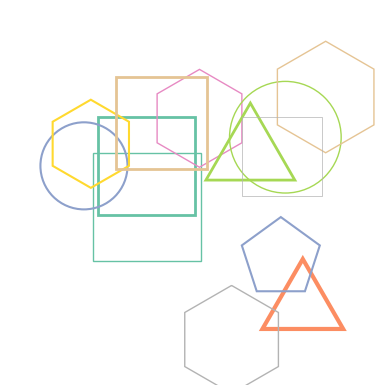[{"shape": "square", "thickness": 1, "radius": 0.7, "center": [0.383, 0.463]}, {"shape": "square", "thickness": 2, "radius": 0.63, "center": [0.381, 0.569]}, {"shape": "triangle", "thickness": 3, "radius": 0.61, "center": [0.786, 0.206]}, {"shape": "pentagon", "thickness": 1.5, "radius": 0.53, "center": [0.729, 0.33]}, {"shape": "circle", "thickness": 1.5, "radius": 0.57, "center": [0.218, 0.569]}, {"shape": "hexagon", "thickness": 1, "radius": 0.64, "center": [0.518, 0.693]}, {"shape": "circle", "thickness": 1, "radius": 0.72, "center": [0.741, 0.644]}, {"shape": "triangle", "thickness": 2, "radius": 0.67, "center": [0.65, 0.599]}, {"shape": "hexagon", "thickness": 1.5, "radius": 0.57, "center": [0.236, 0.627]}, {"shape": "square", "thickness": 2, "radius": 0.59, "center": [0.42, 0.681]}, {"shape": "hexagon", "thickness": 1, "radius": 0.72, "center": [0.846, 0.748]}, {"shape": "square", "thickness": 0.5, "radius": 0.52, "center": [0.733, 0.593]}, {"shape": "hexagon", "thickness": 1, "radius": 0.7, "center": [0.602, 0.118]}]